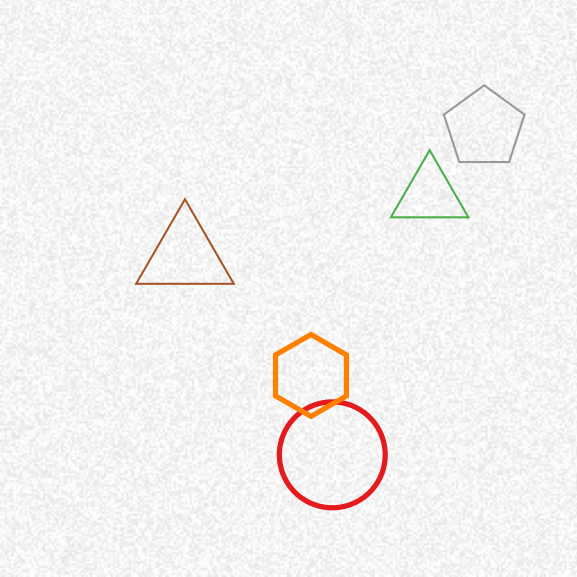[{"shape": "circle", "thickness": 2.5, "radius": 0.46, "center": [0.575, 0.212]}, {"shape": "triangle", "thickness": 1, "radius": 0.39, "center": [0.744, 0.662]}, {"shape": "hexagon", "thickness": 2.5, "radius": 0.35, "center": [0.539, 0.349]}, {"shape": "triangle", "thickness": 1, "radius": 0.49, "center": [0.32, 0.557]}, {"shape": "pentagon", "thickness": 1, "radius": 0.37, "center": [0.838, 0.778]}]